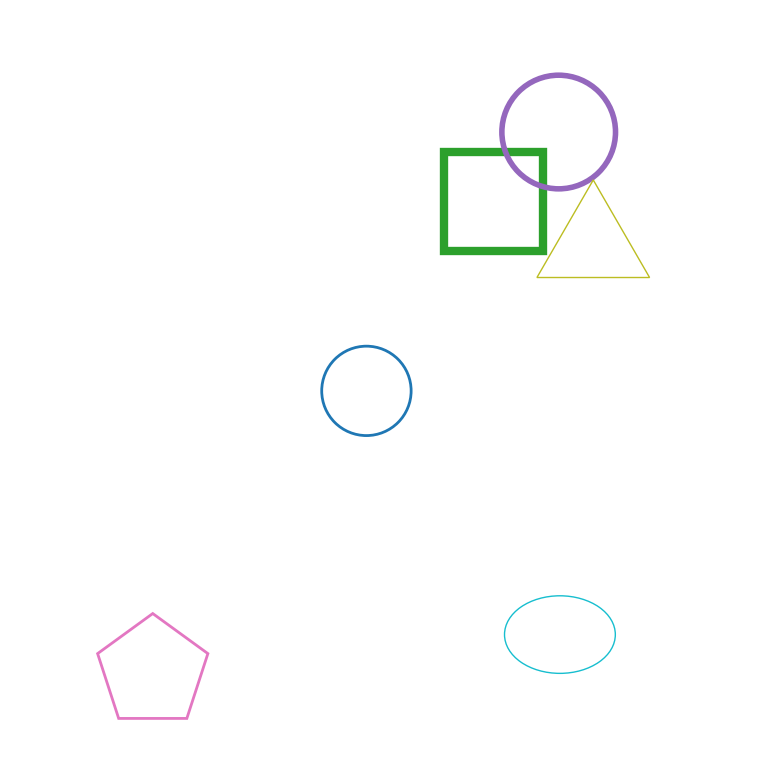[{"shape": "circle", "thickness": 1, "radius": 0.29, "center": [0.476, 0.492]}, {"shape": "square", "thickness": 3, "radius": 0.32, "center": [0.641, 0.738]}, {"shape": "circle", "thickness": 2, "radius": 0.37, "center": [0.726, 0.829]}, {"shape": "pentagon", "thickness": 1, "radius": 0.38, "center": [0.198, 0.128]}, {"shape": "triangle", "thickness": 0.5, "radius": 0.42, "center": [0.77, 0.682]}, {"shape": "oval", "thickness": 0.5, "radius": 0.36, "center": [0.727, 0.176]}]